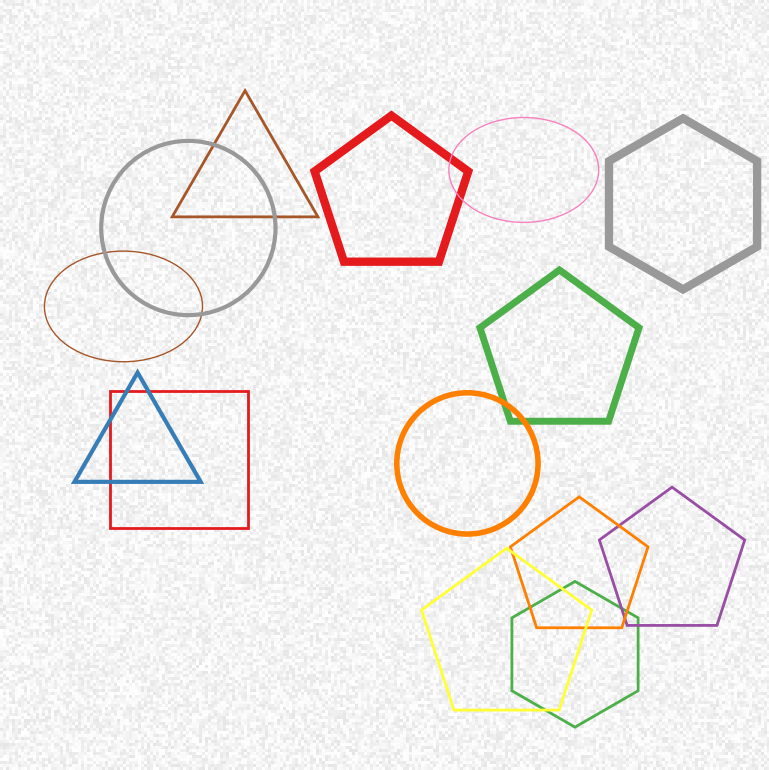[{"shape": "square", "thickness": 1, "radius": 0.45, "center": [0.233, 0.403]}, {"shape": "pentagon", "thickness": 3, "radius": 0.52, "center": [0.508, 0.745]}, {"shape": "triangle", "thickness": 1.5, "radius": 0.47, "center": [0.179, 0.422]}, {"shape": "hexagon", "thickness": 1, "radius": 0.47, "center": [0.747, 0.15]}, {"shape": "pentagon", "thickness": 2.5, "radius": 0.54, "center": [0.727, 0.541]}, {"shape": "pentagon", "thickness": 1, "radius": 0.5, "center": [0.873, 0.268]}, {"shape": "pentagon", "thickness": 1, "radius": 0.47, "center": [0.752, 0.261]}, {"shape": "circle", "thickness": 2, "radius": 0.46, "center": [0.607, 0.398]}, {"shape": "pentagon", "thickness": 1, "radius": 0.58, "center": [0.658, 0.172]}, {"shape": "oval", "thickness": 0.5, "radius": 0.51, "center": [0.16, 0.602]}, {"shape": "triangle", "thickness": 1, "radius": 0.55, "center": [0.318, 0.773]}, {"shape": "oval", "thickness": 0.5, "radius": 0.49, "center": [0.68, 0.779]}, {"shape": "hexagon", "thickness": 3, "radius": 0.56, "center": [0.887, 0.735]}, {"shape": "circle", "thickness": 1.5, "radius": 0.57, "center": [0.245, 0.704]}]